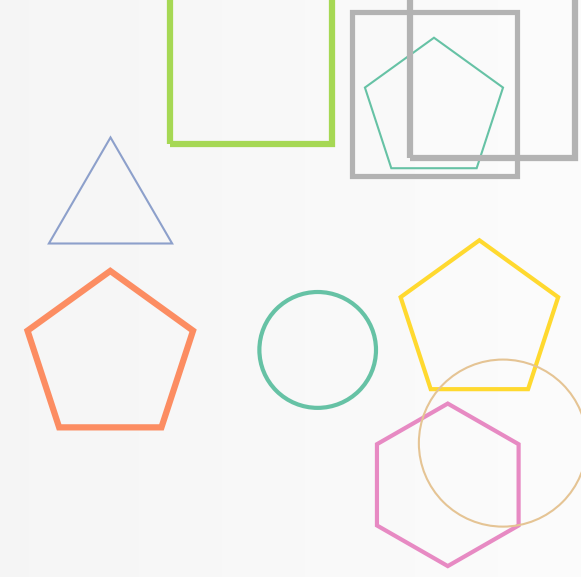[{"shape": "circle", "thickness": 2, "radius": 0.5, "center": [0.547, 0.393]}, {"shape": "pentagon", "thickness": 1, "radius": 0.62, "center": [0.747, 0.809]}, {"shape": "pentagon", "thickness": 3, "radius": 0.75, "center": [0.19, 0.38]}, {"shape": "triangle", "thickness": 1, "radius": 0.61, "center": [0.19, 0.639]}, {"shape": "hexagon", "thickness": 2, "radius": 0.7, "center": [0.77, 0.16]}, {"shape": "square", "thickness": 3, "radius": 0.7, "center": [0.432, 0.89]}, {"shape": "pentagon", "thickness": 2, "radius": 0.71, "center": [0.825, 0.441]}, {"shape": "circle", "thickness": 1, "radius": 0.72, "center": [0.865, 0.232]}, {"shape": "square", "thickness": 2.5, "radius": 0.71, "center": [0.747, 0.837]}, {"shape": "square", "thickness": 3, "radius": 0.71, "center": [0.848, 0.867]}]